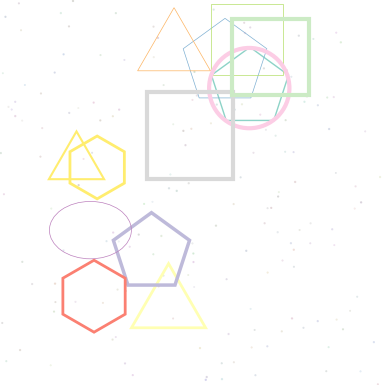[{"shape": "pentagon", "thickness": 1, "radius": 0.53, "center": [0.649, 0.772]}, {"shape": "triangle", "thickness": 2, "radius": 0.56, "center": [0.438, 0.204]}, {"shape": "pentagon", "thickness": 2.5, "radius": 0.52, "center": [0.393, 0.344]}, {"shape": "hexagon", "thickness": 2, "radius": 0.47, "center": [0.244, 0.231]}, {"shape": "pentagon", "thickness": 0.5, "radius": 0.57, "center": [0.584, 0.838]}, {"shape": "triangle", "thickness": 0.5, "radius": 0.55, "center": [0.452, 0.871]}, {"shape": "square", "thickness": 0.5, "radius": 0.46, "center": [0.641, 0.898]}, {"shape": "circle", "thickness": 3, "radius": 0.52, "center": [0.647, 0.771]}, {"shape": "square", "thickness": 3, "radius": 0.56, "center": [0.494, 0.648]}, {"shape": "oval", "thickness": 0.5, "radius": 0.53, "center": [0.235, 0.402]}, {"shape": "square", "thickness": 3, "radius": 0.49, "center": [0.703, 0.852]}, {"shape": "triangle", "thickness": 1.5, "radius": 0.41, "center": [0.199, 0.576]}, {"shape": "hexagon", "thickness": 2, "radius": 0.41, "center": [0.252, 0.565]}]